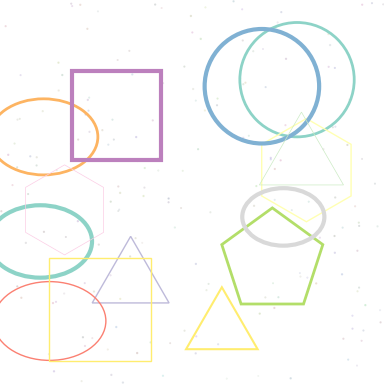[{"shape": "oval", "thickness": 3, "radius": 0.67, "center": [0.105, 0.373]}, {"shape": "circle", "thickness": 2, "radius": 0.74, "center": [0.772, 0.793]}, {"shape": "hexagon", "thickness": 1, "radius": 0.67, "center": [0.796, 0.558]}, {"shape": "triangle", "thickness": 1, "radius": 0.58, "center": [0.339, 0.271]}, {"shape": "oval", "thickness": 1, "radius": 0.73, "center": [0.129, 0.166]}, {"shape": "circle", "thickness": 3, "radius": 0.74, "center": [0.68, 0.776]}, {"shape": "oval", "thickness": 2, "radius": 0.71, "center": [0.113, 0.645]}, {"shape": "pentagon", "thickness": 2, "radius": 0.69, "center": [0.707, 0.322]}, {"shape": "hexagon", "thickness": 0.5, "radius": 0.58, "center": [0.168, 0.455]}, {"shape": "oval", "thickness": 3, "radius": 0.53, "center": [0.736, 0.437]}, {"shape": "square", "thickness": 3, "radius": 0.58, "center": [0.303, 0.7]}, {"shape": "triangle", "thickness": 0.5, "radius": 0.63, "center": [0.783, 0.583]}, {"shape": "square", "thickness": 1, "radius": 0.67, "center": [0.26, 0.197]}, {"shape": "triangle", "thickness": 1.5, "radius": 0.54, "center": [0.576, 0.147]}]